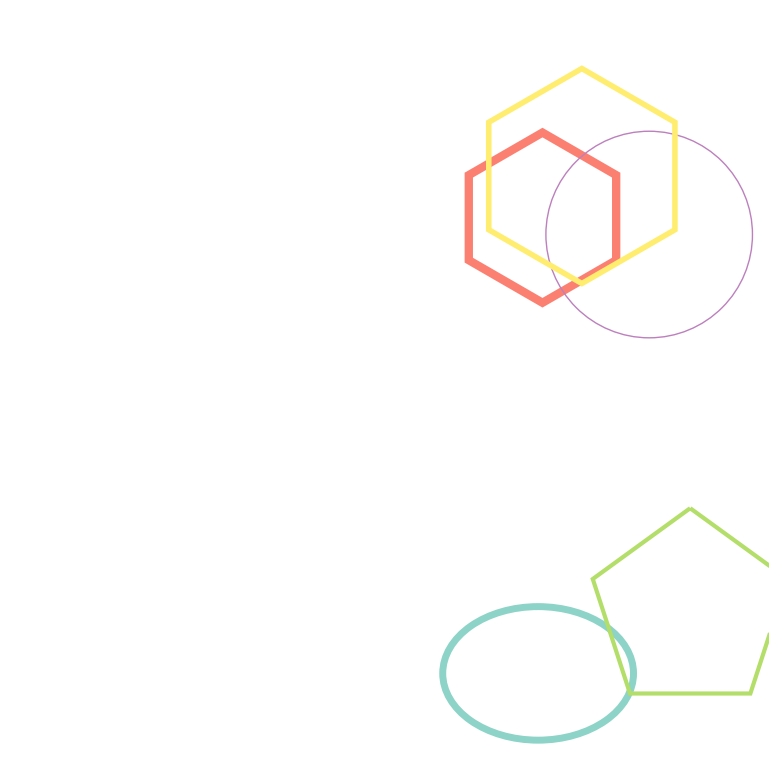[{"shape": "oval", "thickness": 2.5, "radius": 0.62, "center": [0.699, 0.125]}, {"shape": "hexagon", "thickness": 3, "radius": 0.55, "center": [0.705, 0.717]}, {"shape": "pentagon", "thickness": 1.5, "radius": 0.67, "center": [0.896, 0.207]}, {"shape": "circle", "thickness": 0.5, "radius": 0.67, "center": [0.843, 0.695]}, {"shape": "hexagon", "thickness": 2, "radius": 0.7, "center": [0.756, 0.771]}]